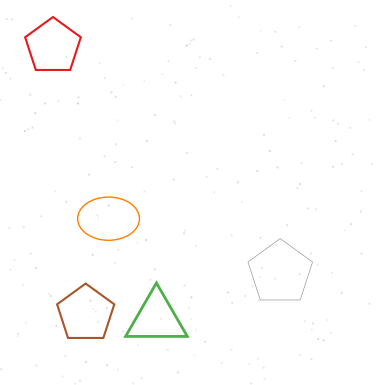[{"shape": "pentagon", "thickness": 1.5, "radius": 0.38, "center": [0.138, 0.88]}, {"shape": "triangle", "thickness": 2, "radius": 0.46, "center": [0.406, 0.172]}, {"shape": "oval", "thickness": 1, "radius": 0.4, "center": [0.282, 0.432]}, {"shape": "pentagon", "thickness": 1.5, "radius": 0.39, "center": [0.223, 0.185]}, {"shape": "pentagon", "thickness": 0.5, "radius": 0.44, "center": [0.728, 0.292]}]